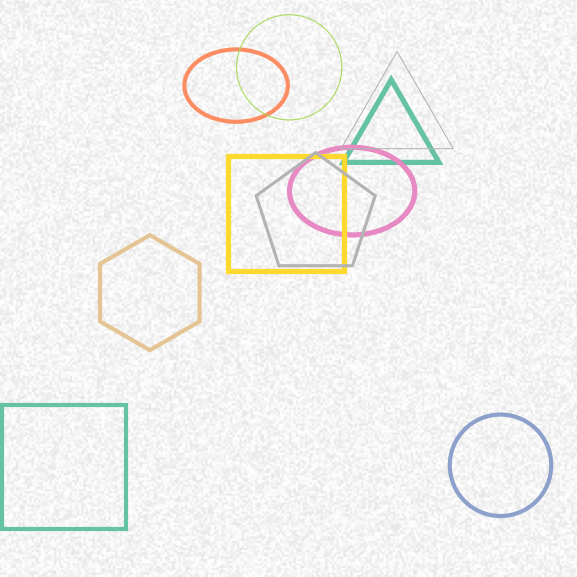[{"shape": "square", "thickness": 2, "radius": 0.54, "center": [0.111, 0.19]}, {"shape": "triangle", "thickness": 2.5, "radius": 0.48, "center": [0.677, 0.766]}, {"shape": "oval", "thickness": 2, "radius": 0.45, "center": [0.409, 0.851]}, {"shape": "circle", "thickness": 2, "radius": 0.44, "center": [0.867, 0.193]}, {"shape": "oval", "thickness": 2.5, "radius": 0.54, "center": [0.61, 0.668]}, {"shape": "circle", "thickness": 0.5, "radius": 0.46, "center": [0.501, 0.883]}, {"shape": "square", "thickness": 2.5, "radius": 0.5, "center": [0.496, 0.63]}, {"shape": "hexagon", "thickness": 2, "radius": 0.5, "center": [0.259, 0.492]}, {"shape": "pentagon", "thickness": 1.5, "radius": 0.54, "center": [0.547, 0.627]}, {"shape": "triangle", "thickness": 0.5, "radius": 0.56, "center": [0.688, 0.798]}]